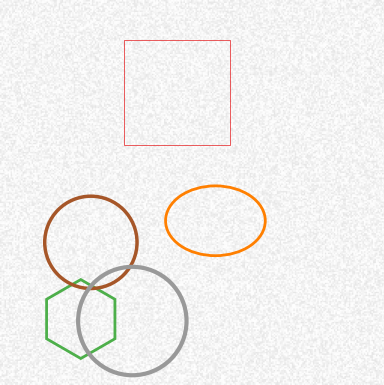[{"shape": "square", "thickness": 0.5, "radius": 0.69, "center": [0.46, 0.759]}, {"shape": "hexagon", "thickness": 2, "radius": 0.51, "center": [0.21, 0.171]}, {"shape": "oval", "thickness": 2, "radius": 0.65, "center": [0.56, 0.427]}, {"shape": "circle", "thickness": 2.5, "radius": 0.6, "center": [0.236, 0.37]}, {"shape": "circle", "thickness": 3, "radius": 0.7, "center": [0.344, 0.166]}]